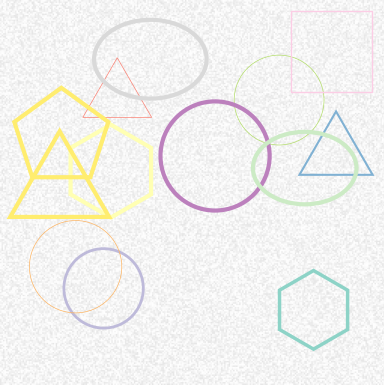[{"shape": "hexagon", "thickness": 2.5, "radius": 0.51, "center": [0.814, 0.195]}, {"shape": "hexagon", "thickness": 3, "radius": 0.6, "center": [0.288, 0.556]}, {"shape": "circle", "thickness": 2, "radius": 0.52, "center": [0.269, 0.251]}, {"shape": "triangle", "thickness": 0.5, "radius": 0.52, "center": [0.305, 0.747]}, {"shape": "triangle", "thickness": 1.5, "radius": 0.55, "center": [0.873, 0.601]}, {"shape": "circle", "thickness": 0.5, "radius": 0.6, "center": [0.196, 0.307]}, {"shape": "circle", "thickness": 0.5, "radius": 0.58, "center": [0.725, 0.74]}, {"shape": "square", "thickness": 1, "radius": 0.52, "center": [0.862, 0.866]}, {"shape": "oval", "thickness": 3, "radius": 0.73, "center": [0.391, 0.846]}, {"shape": "circle", "thickness": 3, "radius": 0.71, "center": [0.559, 0.595]}, {"shape": "oval", "thickness": 3, "radius": 0.67, "center": [0.791, 0.563]}, {"shape": "pentagon", "thickness": 3, "radius": 0.64, "center": [0.159, 0.644]}, {"shape": "triangle", "thickness": 3, "radius": 0.74, "center": [0.155, 0.511]}]